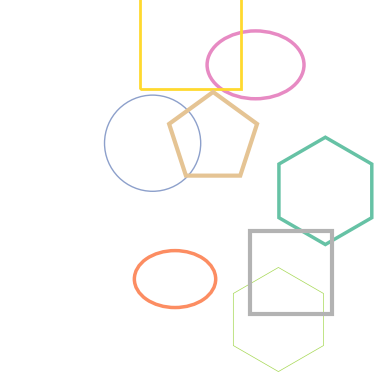[{"shape": "hexagon", "thickness": 2.5, "radius": 0.7, "center": [0.845, 0.504]}, {"shape": "oval", "thickness": 2.5, "radius": 0.53, "center": [0.455, 0.275]}, {"shape": "circle", "thickness": 1, "radius": 0.62, "center": [0.396, 0.628]}, {"shape": "oval", "thickness": 2.5, "radius": 0.63, "center": [0.664, 0.832]}, {"shape": "hexagon", "thickness": 0.5, "radius": 0.68, "center": [0.723, 0.17]}, {"shape": "square", "thickness": 2, "radius": 0.65, "center": [0.495, 0.9]}, {"shape": "pentagon", "thickness": 3, "radius": 0.6, "center": [0.553, 0.641]}, {"shape": "square", "thickness": 3, "radius": 0.54, "center": [0.756, 0.293]}]